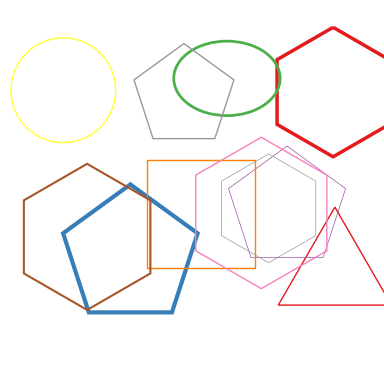[{"shape": "hexagon", "thickness": 2.5, "radius": 0.84, "center": [0.865, 0.761]}, {"shape": "triangle", "thickness": 1, "radius": 0.85, "center": [0.87, 0.292]}, {"shape": "pentagon", "thickness": 3, "radius": 0.92, "center": [0.339, 0.337]}, {"shape": "oval", "thickness": 2, "radius": 0.69, "center": [0.589, 0.796]}, {"shape": "pentagon", "thickness": 0.5, "radius": 0.8, "center": [0.746, 0.461]}, {"shape": "square", "thickness": 1, "radius": 0.7, "center": [0.523, 0.443]}, {"shape": "circle", "thickness": 1, "radius": 0.68, "center": [0.164, 0.766]}, {"shape": "hexagon", "thickness": 1.5, "radius": 0.95, "center": [0.226, 0.385]}, {"shape": "hexagon", "thickness": 1, "radius": 0.98, "center": [0.679, 0.447]}, {"shape": "pentagon", "thickness": 1, "radius": 0.68, "center": [0.478, 0.75]}, {"shape": "hexagon", "thickness": 0.5, "radius": 0.71, "center": [0.698, 0.459]}]